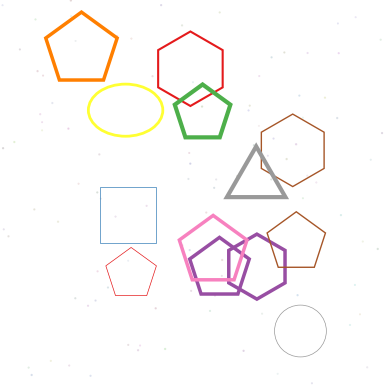[{"shape": "pentagon", "thickness": 0.5, "radius": 0.35, "center": [0.341, 0.288]}, {"shape": "hexagon", "thickness": 1.5, "radius": 0.48, "center": [0.495, 0.821]}, {"shape": "square", "thickness": 0.5, "radius": 0.36, "center": [0.333, 0.443]}, {"shape": "pentagon", "thickness": 3, "radius": 0.38, "center": [0.526, 0.705]}, {"shape": "pentagon", "thickness": 2.5, "radius": 0.41, "center": [0.57, 0.302]}, {"shape": "hexagon", "thickness": 2.5, "radius": 0.42, "center": [0.667, 0.307]}, {"shape": "pentagon", "thickness": 2.5, "radius": 0.49, "center": [0.212, 0.871]}, {"shape": "oval", "thickness": 2, "radius": 0.48, "center": [0.326, 0.714]}, {"shape": "pentagon", "thickness": 1, "radius": 0.4, "center": [0.77, 0.37]}, {"shape": "hexagon", "thickness": 1, "radius": 0.47, "center": [0.76, 0.61]}, {"shape": "pentagon", "thickness": 2.5, "radius": 0.46, "center": [0.554, 0.348]}, {"shape": "triangle", "thickness": 3, "radius": 0.44, "center": [0.665, 0.532]}, {"shape": "circle", "thickness": 0.5, "radius": 0.34, "center": [0.78, 0.14]}]